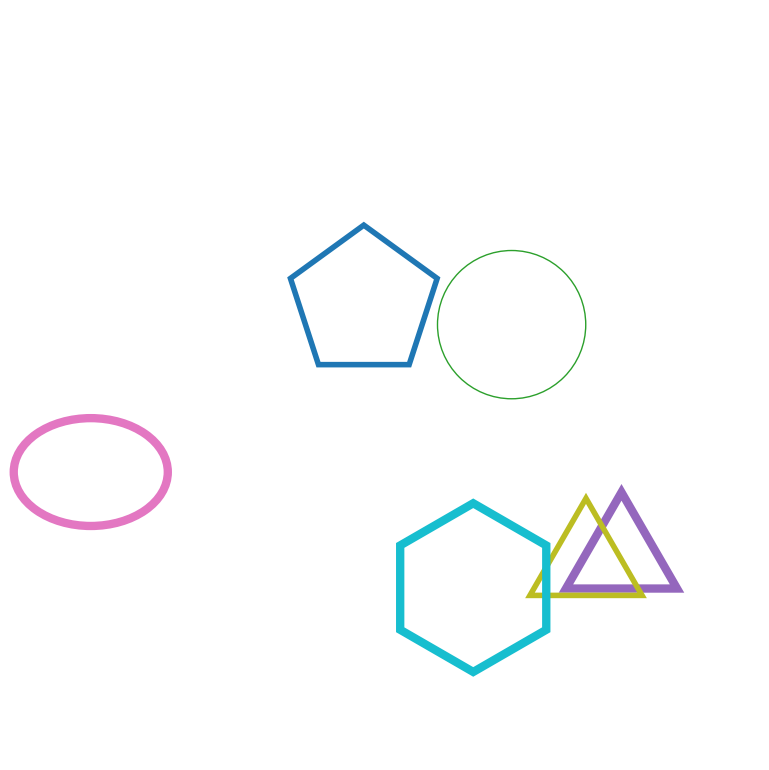[{"shape": "pentagon", "thickness": 2, "radius": 0.5, "center": [0.472, 0.607]}, {"shape": "circle", "thickness": 0.5, "radius": 0.48, "center": [0.664, 0.578]}, {"shape": "triangle", "thickness": 3, "radius": 0.42, "center": [0.807, 0.277]}, {"shape": "oval", "thickness": 3, "radius": 0.5, "center": [0.118, 0.387]}, {"shape": "triangle", "thickness": 2, "radius": 0.42, "center": [0.761, 0.269]}, {"shape": "hexagon", "thickness": 3, "radius": 0.55, "center": [0.615, 0.237]}]